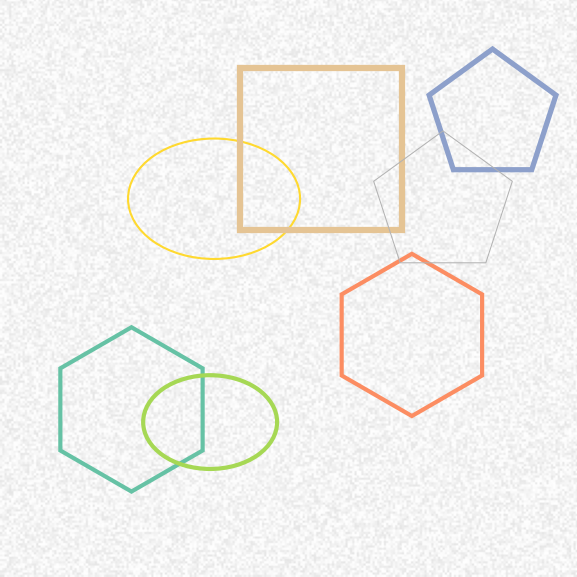[{"shape": "hexagon", "thickness": 2, "radius": 0.71, "center": [0.228, 0.29]}, {"shape": "hexagon", "thickness": 2, "radius": 0.7, "center": [0.713, 0.419]}, {"shape": "pentagon", "thickness": 2.5, "radius": 0.58, "center": [0.853, 0.799]}, {"shape": "oval", "thickness": 2, "radius": 0.58, "center": [0.364, 0.268]}, {"shape": "oval", "thickness": 1, "radius": 0.74, "center": [0.371, 0.655]}, {"shape": "square", "thickness": 3, "radius": 0.7, "center": [0.556, 0.741]}, {"shape": "pentagon", "thickness": 0.5, "radius": 0.63, "center": [0.767, 0.646]}]